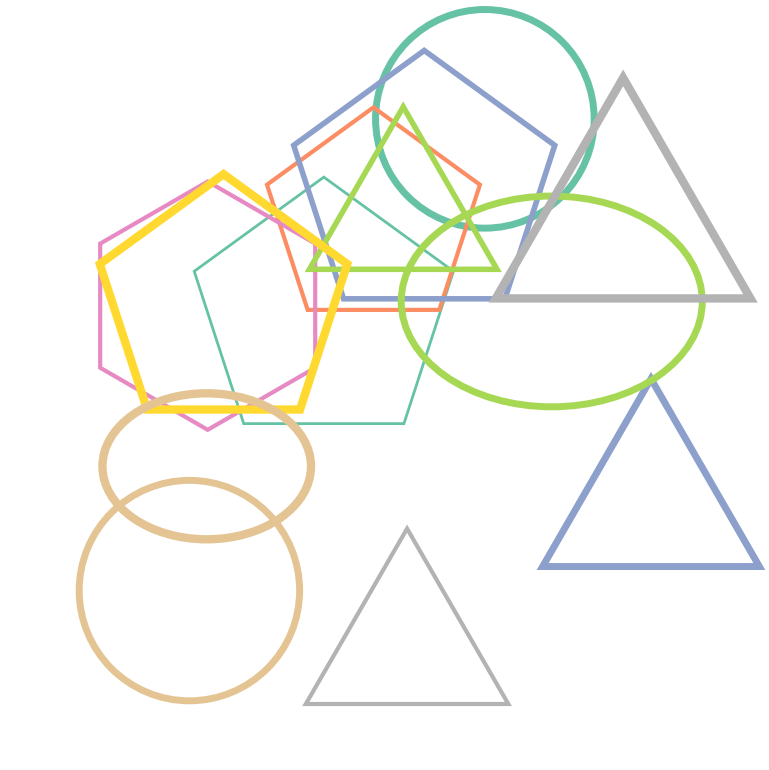[{"shape": "circle", "thickness": 2.5, "radius": 0.71, "center": [0.63, 0.846]}, {"shape": "pentagon", "thickness": 1, "radius": 0.88, "center": [0.421, 0.593]}, {"shape": "pentagon", "thickness": 1.5, "radius": 0.73, "center": [0.485, 0.715]}, {"shape": "pentagon", "thickness": 2, "radius": 0.89, "center": [0.551, 0.756]}, {"shape": "triangle", "thickness": 2.5, "radius": 0.81, "center": [0.845, 0.346]}, {"shape": "hexagon", "thickness": 1.5, "radius": 0.81, "center": [0.27, 0.603]}, {"shape": "oval", "thickness": 2.5, "radius": 0.98, "center": [0.717, 0.609]}, {"shape": "triangle", "thickness": 2, "radius": 0.7, "center": [0.524, 0.721]}, {"shape": "pentagon", "thickness": 3, "radius": 0.84, "center": [0.29, 0.605]}, {"shape": "circle", "thickness": 2.5, "radius": 0.72, "center": [0.246, 0.233]}, {"shape": "oval", "thickness": 3, "radius": 0.68, "center": [0.268, 0.394]}, {"shape": "triangle", "thickness": 1.5, "radius": 0.76, "center": [0.529, 0.162]}, {"shape": "triangle", "thickness": 3, "radius": 0.95, "center": [0.809, 0.708]}]